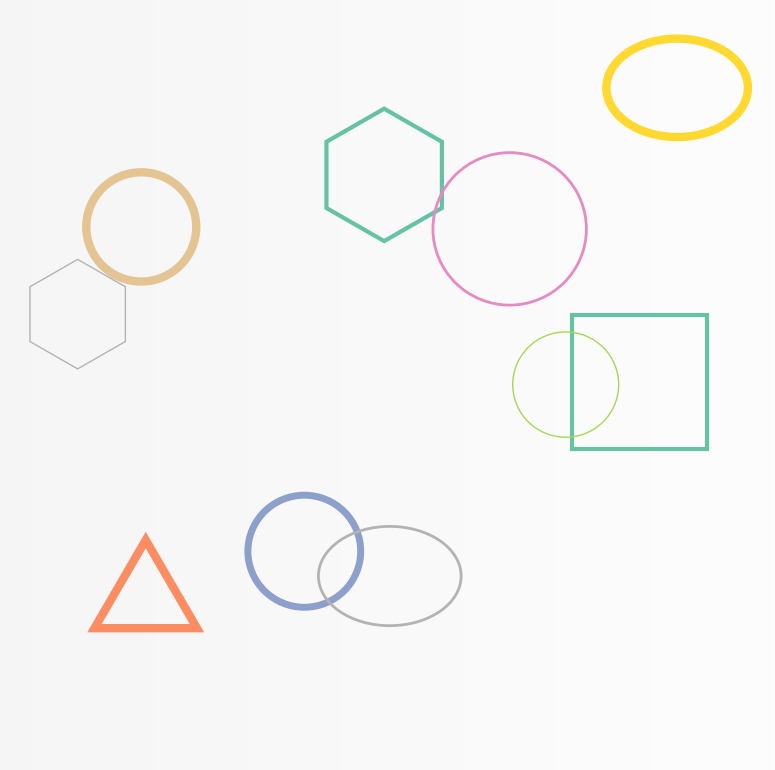[{"shape": "square", "thickness": 1.5, "radius": 0.44, "center": [0.825, 0.504]}, {"shape": "hexagon", "thickness": 1.5, "radius": 0.43, "center": [0.496, 0.773]}, {"shape": "triangle", "thickness": 3, "radius": 0.38, "center": [0.188, 0.222]}, {"shape": "circle", "thickness": 2.5, "radius": 0.36, "center": [0.393, 0.284]}, {"shape": "circle", "thickness": 1, "radius": 0.5, "center": [0.658, 0.703]}, {"shape": "circle", "thickness": 0.5, "radius": 0.34, "center": [0.73, 0.501]}, {"shape": "oval", "thickness": 3, "radius": 0.46, "center": [0.874, 0.886]}, {"shape": "circle", "thickness": 3, "radius": 0.35, "center": [0.182, 0.705]}, {"shape": "oval", "thickness": 1, "radius": 0.46, "center": [0.503, 0.252]}, {"shape": "hexagon", "thickness": 0.5, "radius": 0.36, "center": [0.1, 0.592]}]